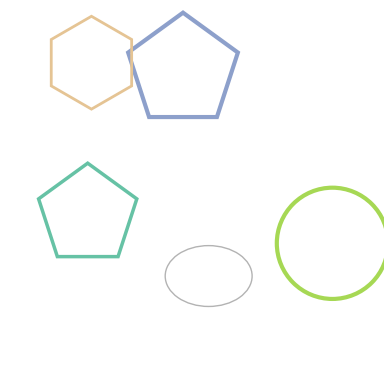[{"shape": "pentagon", "thickness": 2.5, "radius": 0.67, "center": [0.228, 0.442]}, {"shape": "pentagon", "thickness": 3, "radius": 0.75, "center": [0.475, 0.817]}, {"shape": "circle", "thickness": 3, "radius": 0.72, "center": [0.863, 0.368]}, {"shape": "hexagon", "thickness": 2, "radius": 0.6, "center": [0.238, 0.837]}, {"shape": "oval", "thickness": 1, "radius": 0.56, "center": [0.542, 0.283]}]